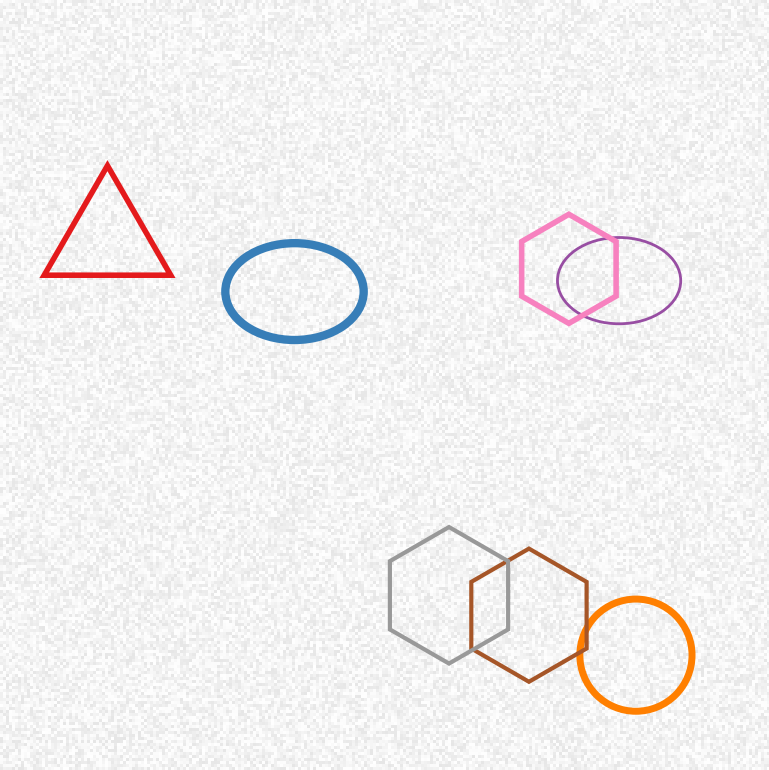[{"shape": "triangle", "thickness": 2, "radius": 0.47, "center": [0.14, 0.69]}, {"shape": "oval", "thickness": 3, "radius": 0.45, "center": [0.382, 0.621]}, {"shape": "oval", "thickness": 1, "radius": 0.4, "center": [0.804, 0.636]}, {"shape": "circle", "thickness": 2.5, "radius": 0.36, "center": [0.826, 0.149]}, {"shape": "hexagon", "thickness": 1.5, "radius": 0.43, "center": [0.687, 0.201]}, {"shape": "hexagon", "thickness": 2, "radius": 0.35, "center": [0.739, 0.651]}, {"shape": "hexagon", "thickness": 1.5, "radius": 0.44, "center": [0.583, 0.227]}]